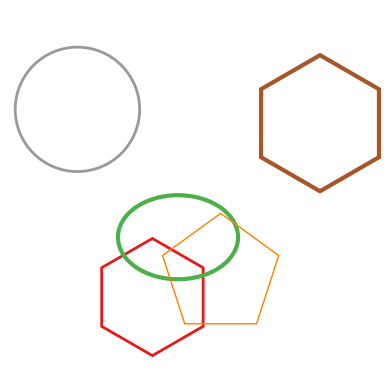[{"shape": "hexagon", "thickness": 2, "radius": 0.76, "center": [0.396, 0.228]}, {"shape": "oval", "thickness": 3, "radius": 0.78, "center": [0.462, 0.384]}, {"shape": "pentagon", "thickness": 1, "radius": 0.79, "center": [0.573, 0.287]}, {"shape": "hexagon", "thickness": 3, "radius": 0.88, "center": [0.831, 0.68]}, {"shape": "circle", "thickness": 2, "radius": 0.81, "center": [0.201, 0.716]}]